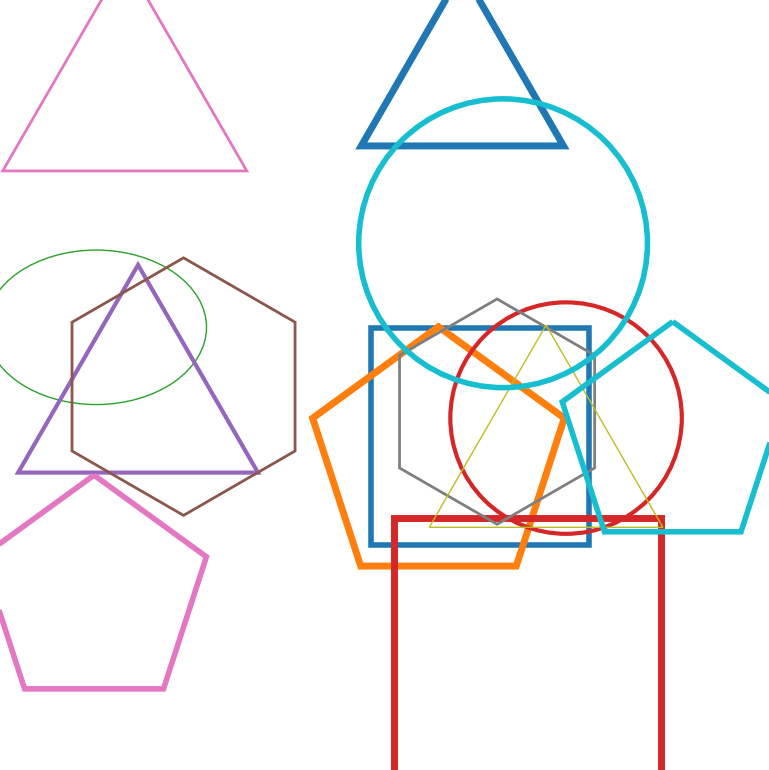[{"shape": "triangle", "thickness": 2.5, "radius": 0.76, "center": [0.601, 0.886]}, {"shape": "square", "thickness": 2, "radius": 0.7, "center": [0.623, 0.433]}, {"shape": "pentagon", "thickness": 2.5, "radius": 0.86, "center": [0.569, 0.404]}, {"shape": "oval", "thickness": 0.5, "radius": 0.72, "center": [0.125, 0.575]}, {"shape": "square", "thickness": 2.5, "radius": 0.87, "center": [0.685, 0.153]}, {"shape": "circle", "thickness": 1.5, "radius": 0.75, "center": [0.735, 0.457]}, {"shape": "triangle", "thickness": 1.5, "radius": 0.9, "center": [0.179, 0.476]}, {"shape": "hexagon", "thickness": 1, "radius": 0.84, "center": [0.238, 0.498]}, {"shape": "triangle", "thickness": 1, "radius": 0.92, "center": [0.162, 0.87]}, {"shape": "pentagon", "thickness": 2, "radius": 0.77, "center": [0.122, 0.229]}, {"shape": "hexagon", "thickness": 1, "radius": 0.73, "center": [0.646, 0.465]}, {"shape": "triangle", "thickness": 0.5, "radius": 0.88, "center": [0.709, 0.403]}, {"shape": "circle", "thickness": 2, "radius": 0.94, "center": [0.653, 0.684]}, {"shape": "pentagon", "thickness": 2, "radius": 0.75, "center": [0.874, 0.431]}]